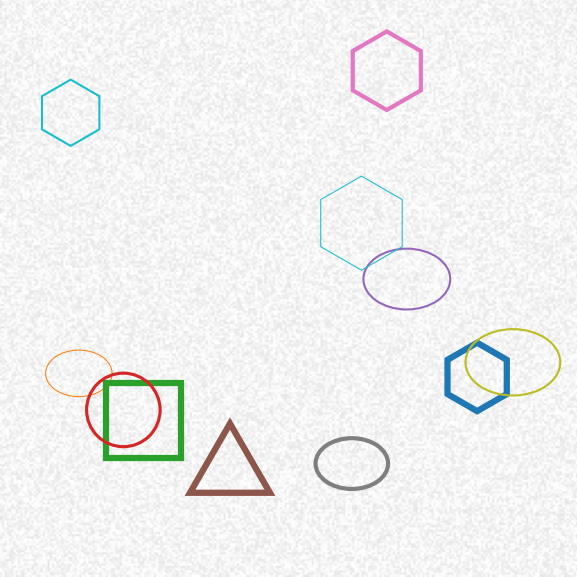[{"shape": "hexagon", "thickness": 3, "radius": 0.3, "center": [0.826, 0.346]}, {"shape": "oval", "thickness": 0.5, "radius": 0.29, "center": [0.137, 0.353]}, {"shape": "square", "thickness": 3, "radius": 0.32, "center": [0.249, 0.271]}, {"shape": "circle", "thickness": 1.5, "radius": 0.32, "center": [0.214, 0.289]}, {"shape": "oval", "thickness": 1, "radius": 0.38, "center": [0.704, 0.516]}, {"shape": "triangle", "thickness": 3, "radius": 0.4, "center": [0.398, 0.186]}, {"shape": "hexagon", "thickness": 2, "radius": 0.34, "center": [0.67, 0.877]}, {"shape": "oval", "thickness": 2, "radius": 0.31, "center": [0.609, 0.196]}, {"shape": "oval", "thickness": 1, "radius": 0.41, "center": [0.888, 0.372]}, {"shape": "hexagon", "thickness": 1, "radius": 0.29, "center": [0.122, 0.804]}, {"shape": "hexagon", "thickness": 0.5, "radius": 0.41, "center": [0.626, 0.613]}]